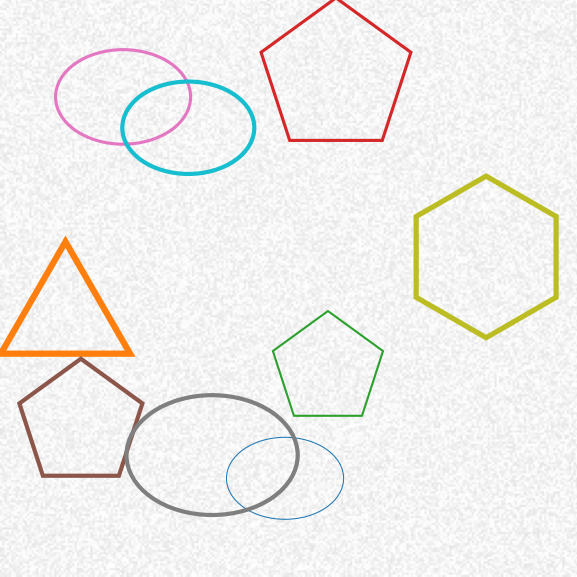[{"shape": "oval", "thickness": 0.5, "radius": 0.51, "center": [0.494, 0.171]}, {"shape": "triangle", "thickness": 3, "radius": 0.65, "center": [0.113, 0.451]}, {"shape": "pentagon", "thickness": 1, "radius": 0.5, "center": [0.568, 0.36]}, {"shape": "pentagon", "thickness": 1.5, "radius": 0.68, "center": [0.582, 0.866]}, {"shape": "pentagon", "thickness": 2, "radius": 0.56, "center": [0.14, 0.266]}, {"shape": "oval", "thickness": 1.5, "radius": 0.58, "center": [0.213, 0.831]}, {"shape": "oval", "thickness": 2, "radius": 0.74, "center": [0.367, 0.211]}, {"shape": "hexagon", "thickness": 2.5, "radius": 0.7, "center": [0.842, 0.554]}, {"shape": "oval", "thickness": 2, "radius": 0.57, "center": [0.326, 0.778]}]